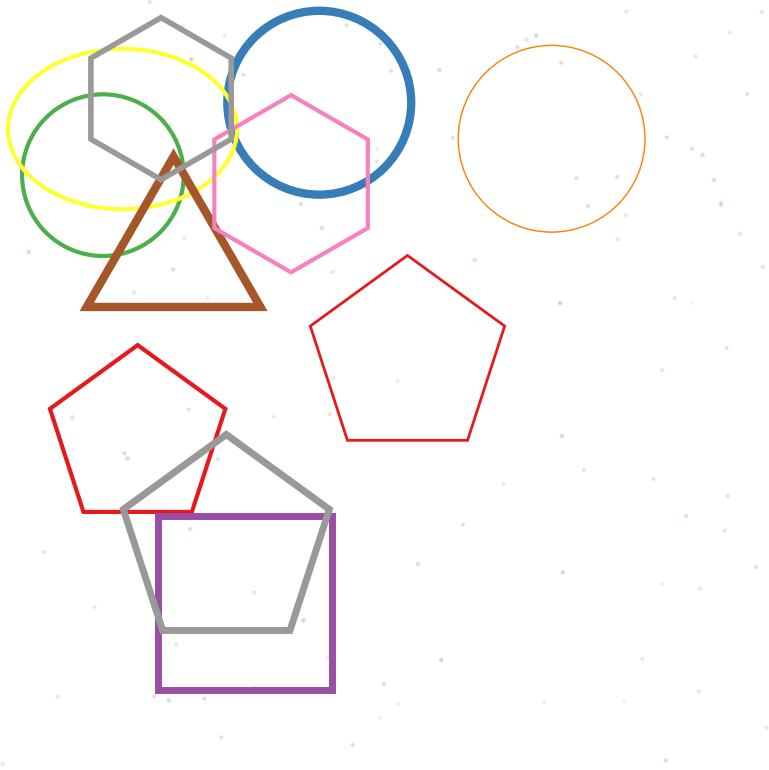[{"shape": "pentagon", "thickness": 1, "radius": 0.66, "center": [0.529, 0.536]}, {"shape": "pentagon", "thickness": 1.5, "radius": 0.6, "center": [0.179, 0.432]}, {"shape": "circle", "thickness": 3, "radius": 0.6, "center": [0.415, 0.867]}, {"shape": "circle", "thickness": 1.5, "radius": 0.52, "center": [0.134, 0.773]}, {"shape": "square", "thickness": 2.5, "radius": 0.56, "center": [0.318, 0.217]}, {"shape": "circle", "thickness": 0.5, "radius": 0.61, "center": [0.716, 0.82]}, {"shape": "oval", "thickness": 1.5, "radius": 0.74, "center": [0.159, 0.832]}, {"shape": "triangle", "thickness": 3, "radius": 0.65, "center": [0.225, 0.666]}, {"shape": "hexagon", "thickness": 1.5, "radius": 0.58, "center": [0.378, 0.761]}, {"shape": "pentagon", "thickness": 2.5, "radius": 0.7, "center": [0.294, 0.295]}, {"shape": "hexagon", "thickness": 2, "radius": 0.53, "center": [0.209, 0.872]}]